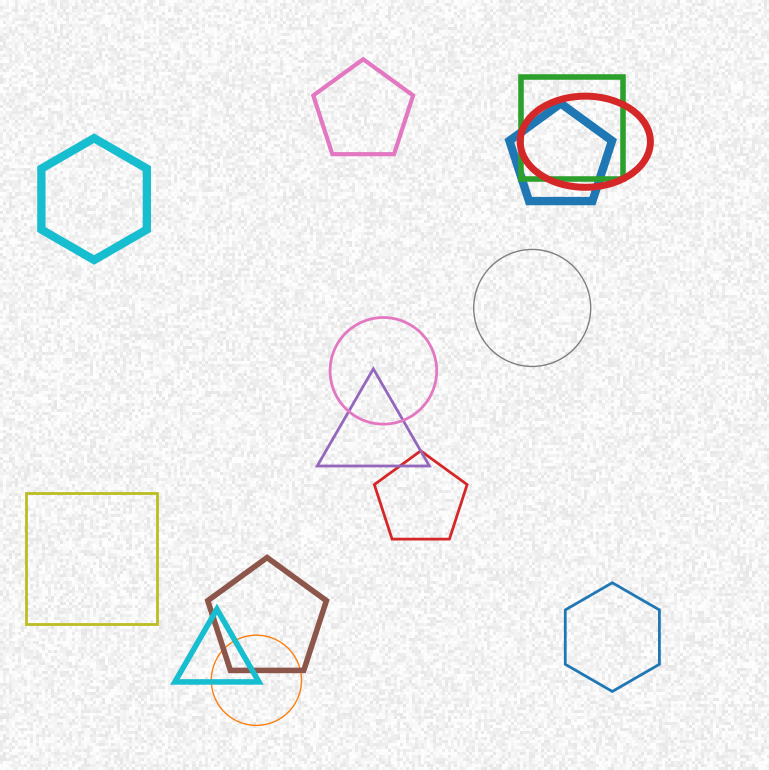[{"shape": "pentagon", "thickness": 3, "radius": 0.35, "center": [0.728, 0.796]}, {"shape": "hexagon", "thickness": 1, "radius": 0.35, "center": [0.795, 0.173]}, {"shape": "circle", "thickness": 0.5, "radius": 0.29, "center": [0.333, 0.117]}, {"shape": "square", "thickness": 2, "radius": 0.33, "center": [0.743, 0.834]}, {"shape": "oval", "thickness": 2.5, "radius": 0.42, "center": [0.76, 0.816]}, {"shape": "pentagon", "thickness": 1, "radius": 0.32, "center": [0.546, 0.351]}, {"shape": "triangle", "thickness": 1, "radius": 0.42, "center": [0.485, 0.437]}, {"shape": "pentagon", "thickness": 2, "radius": 0.41, "center": [0.347, 0.195]}, {"shape": "pentagon", "thickness": 1.5, "radius": 0.34, "center": [0.472, 0.855]}, {"shape": "circle", "thickness": 1, "radius": 0.35, "center": [0.498, 0.518]}, {"shape": "circle", "thickness": 0.5, "radius": 0.38, "center": [0.691, 0.6]}, {"shape": "square", "thickness": 1, "radius": 0.43, "center": [0.119, 0.275]}, {"shape": "hexagon", "thickness": 3, "radius": 0.4, "center": [0.122, 0.741]}, {"shape": "triangle", "thickness": 2, "radius": 0.31, "center": [0.282, 0.146]}]